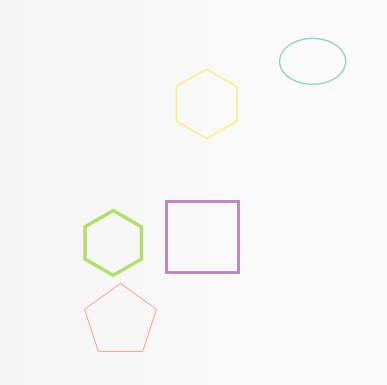[{"shape": "oval", "thickness": 1, "radius": 0.43, "center": [0.807, 0.841]}, {"shape": "pentagon", "thickness": 0.5, "radius": 0.49, "center": [0.311, 0.166]}, {"shape": "hexagon", "thickness": 2.5, "radius": 0.42, "center": [0.292, 0.369]}, {"shape": "square", "thickness": 2, "radius": 0.47, "center": [0.521, 0.386]}, {"shape": "hexagon", "thickness": 1, "radius": 0.45, "center": [0.533, 0.73]}]